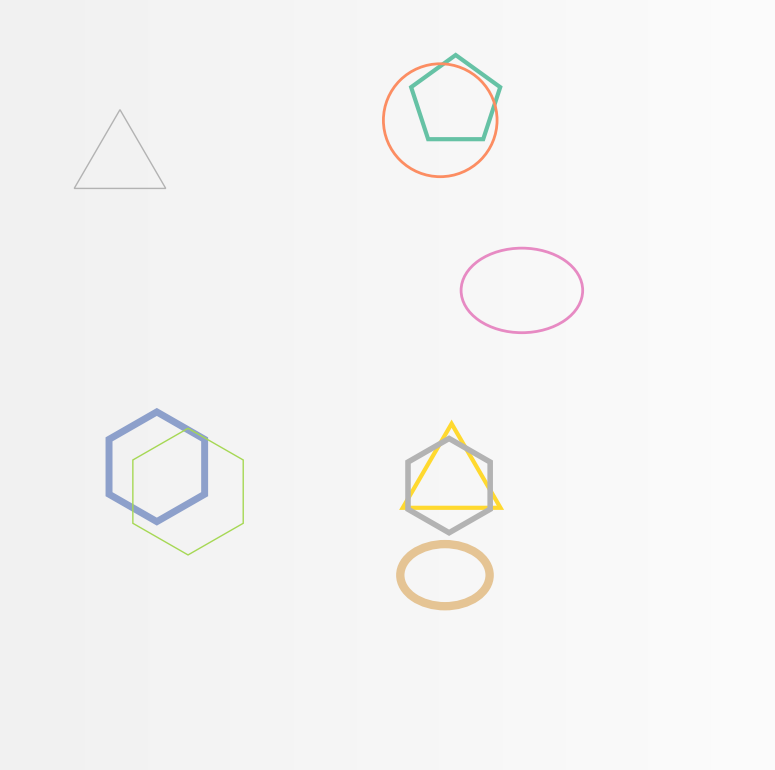[{"shape": "pentagon", "thickness": 1.5, "radius": 0.3, "center": [0.588, 0.868]}, {"shape": "circle", "thickness": 1, "radius": 0.37, "center": [0.568, 0.844]}, {"shape": "hexagon", "thickness": 2.5, "radius": 0.36, "center": [0.202, 0.394]}, {"shape": "oval", "thickness": 1, "radius": 0.39, "center": [0.673, 0.623]}, {"shape": "hexagon", "thickness": 0.5, "radius": 0.41, "center": [0.243, 0.362]}, {"shape": "triangle", "thickness": 1.5, "radius": 0.36, "center": [0.583, 0.377]}, {"shape": "oval", "thickness": 3, "radius": 0.29, "center": [0.574, 0.253]}, {"shape": "hexagon", "thickness": 2, "radius": 0.31, "center": [0.579, 0.369]}, {"shape": "triangle", "thickness": 0.5, "radius": 0.34, "center": [0.155, 0.789]}]